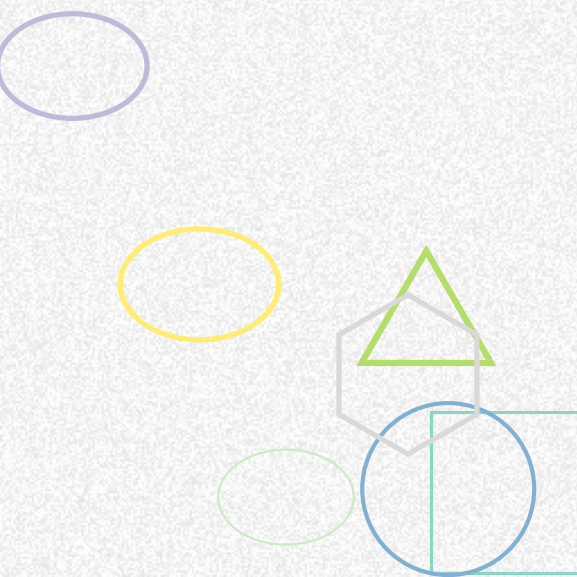[{"shape": "square", "thickness": 1.5, "radius": 0.69, "center": [0.886, 0.146]}, {"shape": "oval", "thickness": 2.5, "radius": 0.65, "center": [0.125, 0.885]}, {"shape": "circle", "thickness": 2, "radius": 0.74, "center": [0.776, 0.152]}, {"shape": "triangle", "thickness": 3, "radius": 0.65, "center": [0.738, 0.435]}, {"shape": "hexagon", "thickness": 2.5, "radius": 0.69, "center": [0.706, 0.351]}, {"shape": "oval", "thickness": 1, "radius": 0.59, "center": [0.495, 0.138]}, {"shape": "oval", "thickness": 2.5, "radius": 0.69, "center": [0.345, 0.507]}]